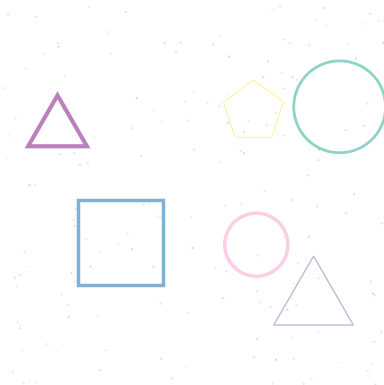[{"shape": "circle", "thickness": 2, "radius": 0.6, "center": [0.882, 0.723]}, {"shape": "triangle", "thickness": 1, "radius": 0.6, "center": [0.814, 0.215]}, {"shape": "square", "thickness": 2.5, "radius": 0.55, "center": [0.312, 0.37]}, {"shape": "circle", "thickness": 2.5, "radius": 0.41, "center": [0.666, 0.364]}, {"shape": "triangle", "thickness": 3, "radius": 0.44, "center": [0.149, 0.664]}, {"shape": "pentagon", "thickness": 0.5, "radius": 0.41, "center": [0.658, 0.71]}]